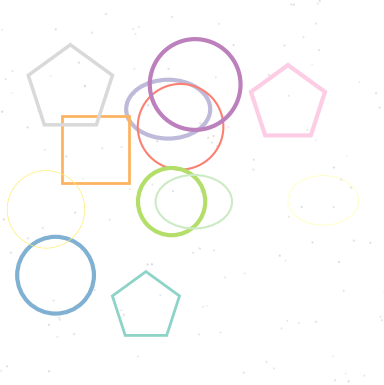[{"shape": "pentagon", "thickness": 2, "radius": 0.46, "center": [0.379, 0.203]}, {"shape": "oval", "thickness": 0.5, "radius": 0.46, "center": [0.84, 0.479]}, {"shape": "oval", "thickness": 3, "radius": 0.55, "center": [0.437, 0.716]}, {"shape": "circle", "thickness": 1.5, "radius": 0.56, "center": [0.469, 0.671]}, {"shape": "circle", "thickness": 3, "radius": 0.5, "center": [0.144, 0.285]}, {"shape": "square", "thickness": 2, "radius": 0.43, "center": [0.247, 0.612]}, {"shape": "circle", "thickness": 3, "radius": 0.44, "center": [0.446, 0.476]}, {"shape": "pentagon", "thickness": 3, "radius": 0.51, "center": [0.748, 0.73]}, {"shape": "pentagon", "thickness": 2.5, "radius": 0.57, "center": [0.183, 0.769]}, {"shape": "circle", "thickness": 3, "radius": 0.59, "center": [0.507, 0.781]}, {"shape": "oval", "thickness": 1.5, "radius": 0.5, "center": [0.503, 0.476]}, {"shape": "circle", "thickness": 0.5, "radius": 0.5, "center": [0.119, 0.456]}]